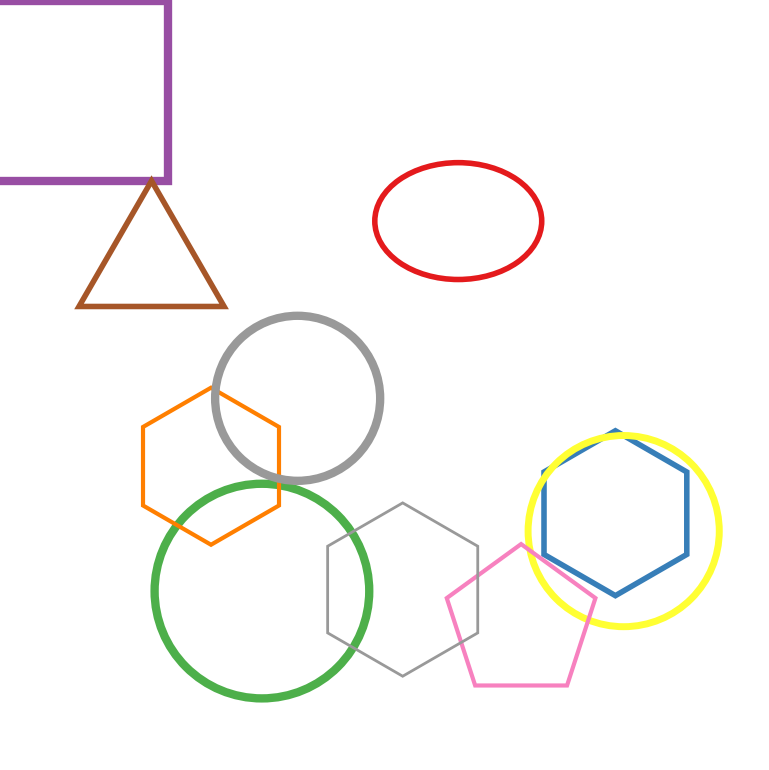[{"shape": "oval", "thickness": 2, "radius": 0.54, "center": [0.595, 0.713]}, {"shape": "hexagon", "thickness": 2, "radius": 0.54, "center": [0.799, 0.333]}, {"shape": "circle", "thickness": 3, "radius": 0.7, "center": [0.34, 0.232]}, {"shape": "square", "thickness": 3, "radius": 0.58, "center": [0.101, 0.882]}, {"shape": "hexagon", "thickness": 1.5, "radius": 0.51, "center": [0.274, 0.395]}, {"shape": "circle", "thickness": 2.5, "radius": 0.62, "center": [0.81, 0.31]}, {"shape": "triangle", "thickness": 2, "radius": 0.54, "center": [0.197, 0.656]}, {"shape": "pentagon", "thickness": 1.5, "radius": 0.51, "center": [0.677, 0.192]}, {"shape": "hexagon", "thickness": 1, "radius": 0.56, "center": [0.523, 0.234]}, {"shape": "circle", "thickness": 3, "radius": 0.54, "center": [0.387, 0.483]}]